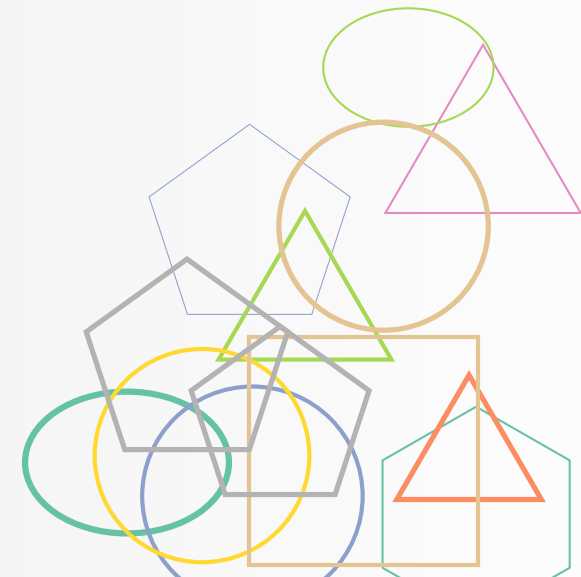[{"shape": "hexagon", "thickness": 1, "radius": 0.93, "center": [0.819, 0.109]}, {"shape": "oval", "thickness": 3, "radius": 0.88, "center": [0.218, 0.198]}, {"shape": "triangle", "thickness": 2.5, "radius": 0.72, "center": [0.807, 0.206]}, {"shape": "circle", "thickness": 2, "radius": 0.95, "center": [0.434, 0.14]}, {"shape": "pentagon", "thickness": 0.5, "radius": 0.91, "center": [0.429, 0.602]}, {"shape": "triangle", "thickness": 1, "radius": 0.97, "center": [0.831, 0.727]}, {"shape": "triangle", "thickness": 2, "radius": 0.86, "center": [0.525, 0.462]}, {"shape": "oval", "thickness": 1, "radius": 0.73, "center": [0.703, 0.882]}, {"shape": "circle", "thickness": 2, "radius": 0.92, "center": [0.348, 0.21]}, {"shape": "circle", "thickness": 2.5, "radius": 0.9, "center": [0.66, 0.607]}, {"shape": "square", "thickness": 2, "radius": 0.99, "center": [0.626, 0.219]}, {"shape": "pentagon", "thickness": 2.5, "radius": 0.91, "center": [0.322, 0.368]}, {"shape": "pentagon", "thickness": 2.5, "radius": 0.8, "center": [0.482, 0.273]}]